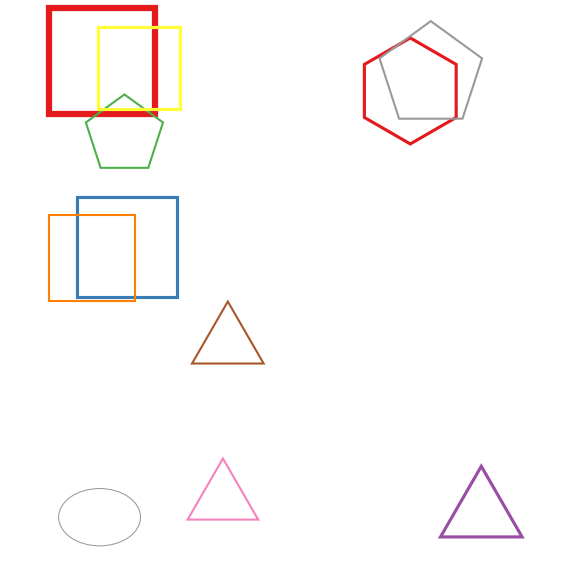[{"shape": "hexagon", "thickness": 1.5, "radius": 0.46, "center": [0.71, 0.842]}, {"shape": "square", "thickness": 3, "radius": 0.46, "center": [0.176, 0.893]}, {"shape": "square", "thickness": 1.5, "radius": 0.43, "center": [0.22, 0.571]}, {"shape": "pentagon", "thickness": 1, "radius": 0.35, "center": [0.215, 0.765]}, {"shape": "triangle", "thickness": 1.5, "radius": 0.41, "center": [0.833, 0.11]}, {"shape": "square", "thickness": 1, "radius": 0.37, "center": [0.159, 0.552]}, {"shape": "square", "thickness": 1.5, "radius": 0.36, "center": [0.241, 0.881]}, {"shape": "triangle", "thickness": 1, "radius": 0.36, "center": [0.395, 0.405]}, {"shape": "triangle", "thickness": 1, "radius": 0.35, "center": [0.386, 0.135]}, {"shape": "pentagon", "thickness": 1, "radius": 0.47, "center": [0.746, 0.869]}, {"shape": "oval", "thickness": 0.5, "radius": 0.35, "center": [0.172, 0.104]}]